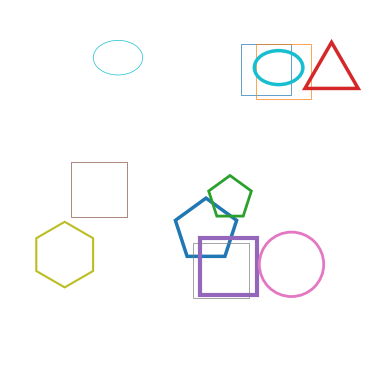[{"shape": "square", "thickness": 0.5, "radius": 0.33, "center": [0.691, 0.82]}, {"shape": "pentagon", "thickness": 2.5, "radius": 0.42, "center": [0.535, 0.402]}, {"shape": "square", "thickness": 0.5, "radius": 0.36, "center": [0.735, 0.814]}, {"shape": "pentagon", "thickness": 2, "radius": 0.29, "center": [0.597, 0.486]}, {"shape": "triangle", "thickness": 2.5, "radius": 0.4, "center": [0.861, 0.81]}, {"shape": "square", "thickness": 3, "radius": 0.37, "center": [0.593, 0.307]}, {"shape": "square", "thickness": 0.5, "radius": 0.36, "center": [0.258, 0.508]}, {"shape": "circle", "thickness": 2, "radius": 0.42, "center": [0.757, 0.313]}, {"shape": "square", "thickness": 0.5, "radius": 0.36, "center": [0.574, 0.298]}, {"shape": "hexagon", "thickness": 1.5, "radius": 0.43, "center": [0.168, 0.339]}, {"shape": "oval", "thickness": 2.5, "radius": 0.32, "center": [0.724, 0.824]}, {"shape": "oval", "thickness": 0.5, "radius": 0.32, "center": [0.306, 0.85]}]